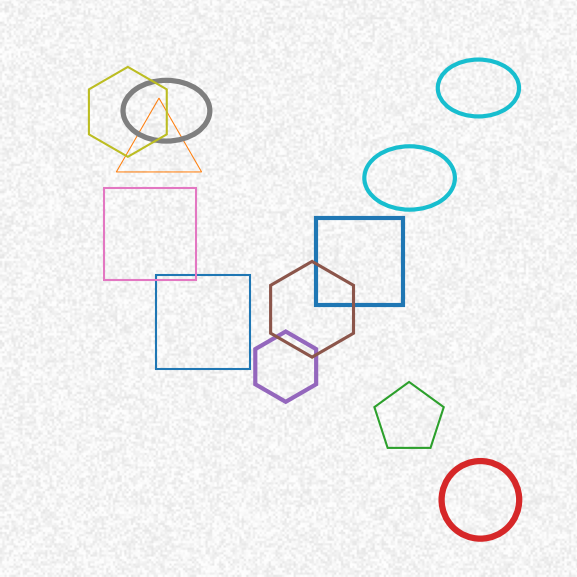[{"shape": "square", "thickness": 2, "radius": 0.38, "center": [0.622, 0.546]}, {"shape": "square", "thickness": 1, "radius": 0.41, "center": [0.351, 0.442]}, {"shape": "triangle", "thickness": 0.5, "radius": 0.43, "center": [0.275, 0.744]}, {"shape": "pentagon", "thickness": 1, "radius": 0.32, "center": [0.708, 0.275]}, {"shape": "circle", "thickness": 3, "radius": 0.34, "center": [0.832, 0.134]}, {"shape": "hexagon", "thickness": 2, "radius": 0.3, "center": [0.495, 0.364]}, {"shape": "hexagon", "thickness": 1.5, "radius": 0.41, "center": [0.54, 0.464]}, {"shape": "square", "thickness": 1, "radius": 0.4, "center": [0.26, 0.593]}, {"shape": "oval", "thickness": 2.5, "radius": 0.38, "center": [0.288, 0.807]}, {"shape": "hexagon", "thickness": 1, "radius": 0.39, "center": [0.221, 0.805]}, {"shape": "oval", "thickness": 2, "radius": 0.39, "center": [0.709, 0.691]}, {"shape": "oval", "thickness": 2, "radius": 0.35, "center": [0.828, 0.847]}]